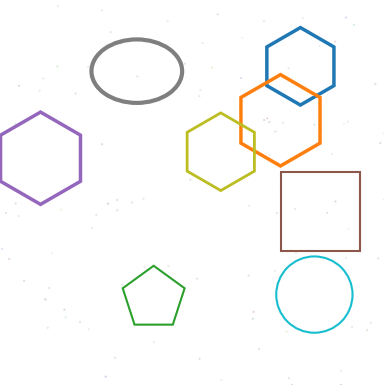[{"shape": "hexagon", "thickness": 2.5, "radius": 0.5, "center": [0.78, 0.828]}, {"shape": "hexagon", "thickness": 2.5, "radius": 0.59, "center": [0.728, 0.688]}, {"shape": "pentagon", "thickness": 1.5, "radius": 0.42, "center": [0.399, 0.225]}, {"shape": "hexagon", "thickness": 2.5, "radius": 0.6, "center": [0.105, 0.589]}, {"shape": "square", "thickness": 1.5, "radius": 0.51, "center": [0.833, 0.45]}, {"shape": "oval", "thickness": 3, "radius": 0.59, "center": [0.355, 0.815]}, {"shape": "hexagon", "thickness": 2, "radius": 0.5, "center": [0.573, 0.606]}, {"shape": "circle", "thickness": 1.5, "radius": 0.5, "center": [0.817, 0.235]}]